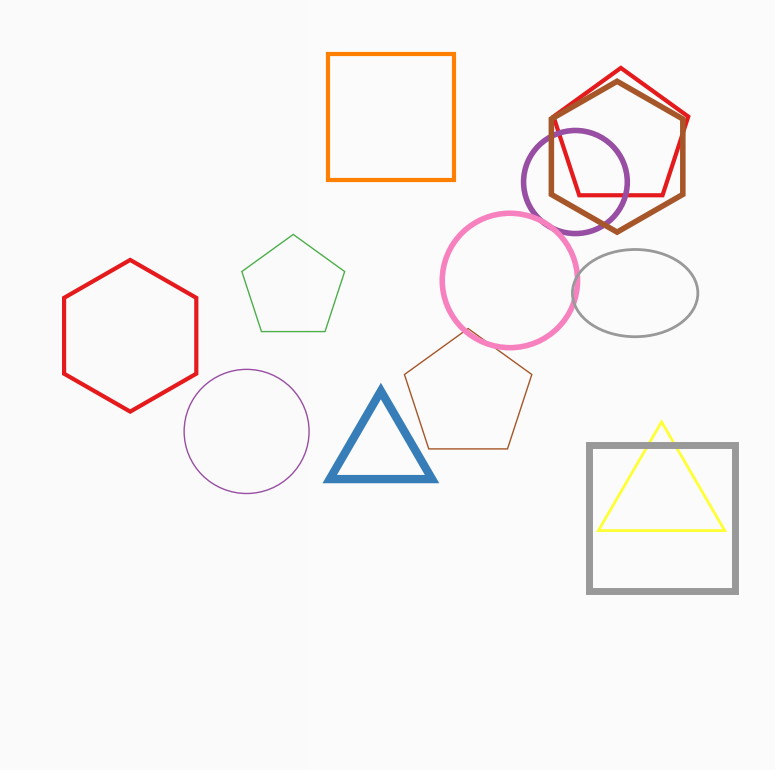[{"shape": "hexagon", "thickness": 1.5, "radius": 0.49, "center": [0.168, 0.564]}, {"shape": "pentagon", "thickness": 1.5, "radius": 0.46, "center": [0.801, 0.82]}, {"shape": "triangle", "thickness": 3, "radius": 0.38, "center": [0.491, 0.416]}, {"shape": "pentagon", "thickness": 0.5, "radius": 0.35, "center": [0.378, 0.626]}, {"shape": "circle", "thickness": 2, "radius": 0.33, "center": [0.742, 0.764]}, {"shape": "circle", "thickness": 0.5, "radius": 0.4, "center": [0.318, 0.44]}, {"shape": "square", "thickness": 1.5, "radius": 0.41, "center": [0.505, 0.848]}, {"shape": "triangle", "thickness": 1, "radius": 0.47, "center": [0.854, 0.358]}, {"shape": "hexagon", "thickness": 2, "radius": 0.49, "center": [0.796, 0.796]}, {"shape": "pentagon", "thickness": 0.5, "radius": 0.43, "center": [0.604, 0.487]}, {"shape": "circle", "thickness": 2, "radius": 0.44, "center": [0.658, 0.636]}, {"shape": "square", "thickness": 2.5, "radius": 0.47, "center": [0.855, 0.327]}, {"shape": "oval", "thickness": 1, "radius": 0.4, "center": [0.82, 0.619]}]